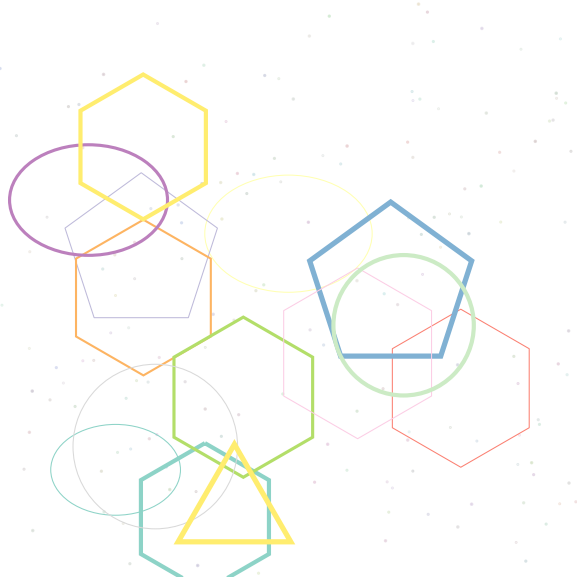[{"shape": "oval", "thickness": 0.5, "radius": 0.56, "center": [0.2, 0.186]}, {"shape": "hexagon", "thickness": 2, "radius": 0.64, "center": [0.355, 0.104]}, {"shape": "oval", "thickness": 0.5, "radius": 0.72, "center": [0.5, 0.594]}, {"shape": "pentagon", "thickness": 0.5, "radius": 0.69, "center": [0.245, 0.561]}, {"shape": "hexagon", "thickness": 0.5, "radius": 0.68, "center": [0.798, 0.327]}, {"shape": "pentagon", "thickness": 2.5, "radius": 0.74, "center": [0.677, 0.502]}, {"shape": "hexagon", "thickness": 1, "radius": 0.67, "center": [0.248, 0.484]}, {"shape": "hexagon", "thickness": 1.5, "radius": 0.69, "center": [0.421, 0.311]}, {"shape": "hexagon", "thickness": 0.5, "radius": 0.74, "center": [0.619, 0.387]}, {"shape": "circle", "thickness": 0.5, "radius": 0.71, "center": [0.269, 0.226]}, {"shape": "oval", "thickness": 1.5, "radius": 0.68, "center": [0.153, 0.653]}, {"shape": "circle", "thickness": 2, "radius": 0.61, "center": [0.699, 0.436]}, {"shape": "hexagon", "thickness": 2, "radius": 0.63, "center": [0.248, 0.745]}, {"shape": "triangle", "thickness": 2.5, "radius": 0.56, "center": [0.406, 0.117]}]